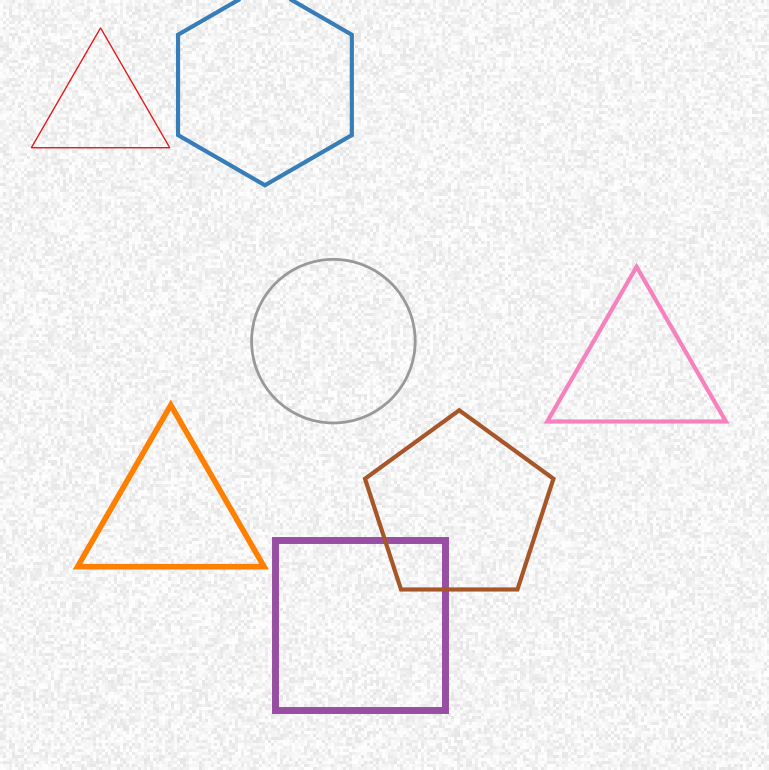[{"shape": "triangle", "thickness": 0.5, "radius": 0.52, "center": [0.131, 0.86]}, {"shape": "hexagon", "thickness": 1.5, "radius": 0.65, "center": [0.344, 0.89]}, {"shape": "square", "thickness": 2.5, "radius": 0.55, "center": [0.468, 0.188]}, {"shape": "triangle", "thickness": 2, "radius": 0.7, "center": [0.222, 0.334]}, {"shape": "pentagon", "thickness": 1.5, "radius": 0.64, "center": [0.596, 0.339]}, {"shape": "triangle", "thickness": 1.5, "radius": 0.67, "center": [0.827, 0.52]}, {"shape": "circle", "thickness": 1, "radius": 0.53, "center": [0.433, 0.557]}]